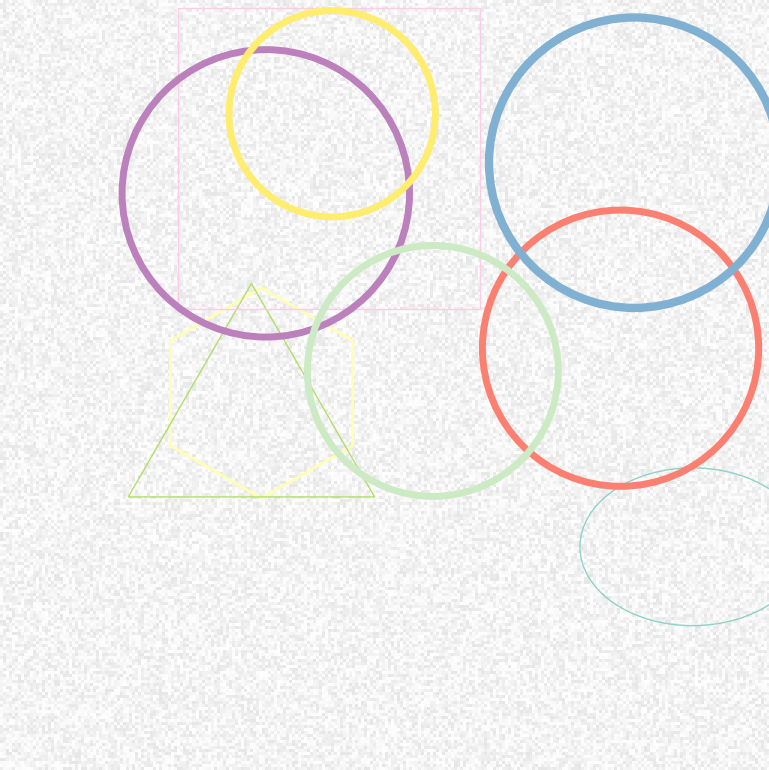[{"shape": "oval", "thickness": 0.5, "radius": 0.73, "center": [0.9, 0.29]}, {"shape": "hexagon", "thickness": 1, "radius": 0.68, "center": [0.34, 0.489]}, {"shape": "circle", "thickness": 2.5, "radius": 0.9, "center": [0.806, 0.548]}, {"shape": "circle", "thickness": 3, "radius": 0.94, "center": [0.824, 0.789]}, {"shape": "triangle", "thickness": 0.5, "radius": 0.92, "center": [0.327, 0.447]}, {"shape": "square", "thickness": 0.5, "radius": 0.98, "center": [0.427, 0.794]}, {"shape": "circle", "thickness": 2.5, "radius": 0.93, "center": [0.345, 0.749]}, {"shape": "circle", "thickness": 2.5, "radius": 0.81, "center": [0.562, 0.518]}, {"shape": "circle", "thickness": 2.5, "radius": 0.67, "center": [0.431, 0.852]}]